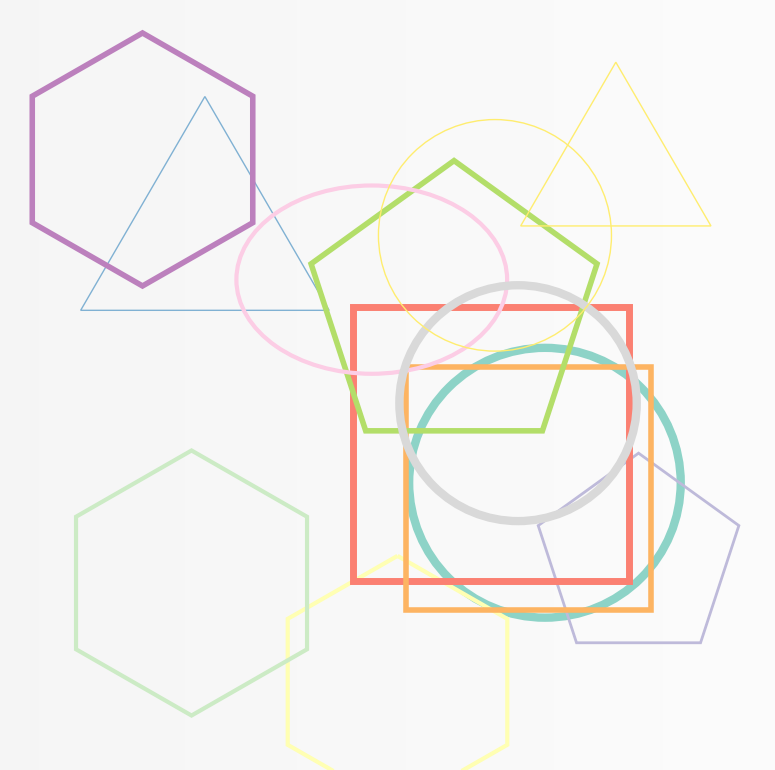[{"shape": "circle", "thickness": 3, "radius": 0.88, "center": [0.703, 0.373]}, {"shape": "hexagon", "thickness": 1.5, "radius": 0.82, "center": [0.513, 0.115]}, {"shape": "pentagon", "thickness": 1, "radius": 0.68, "center": [0.824, 0.275]}, {"shape": "square", "thickness": 2.5, "radius": 0.89, "center": [0.633, 0.423]}, {"shape": "triangle", "thickness": 0.5, "radius": 0.93, "center": [0.264, 0.69]}, {"shape": "square", "thickness": 2, "radius": 0.79, "center": [0.682, 0.366]}, {"shape": "pentagon", "thickness": 2, "radius": 0.97, "center": [0.586, 0.597]}, {"shape": "oval", "thickness": 1.5, "radius": 0.87, "center": [0.48, 0.637]}, {"shape": "circle", "thickness": 3, "radius": 0.77, "center": [0.668, 0.476]}, {"shape": "hexagon", "thickness": 2, "radius": 0.82, "center": [0.184, 0.793]}, {"shape": "hexagon", "thickness": 1.5, "radius": 0.86, "center": [0.247, 0.243]}, {"shape": "triangle", "thickness": 0.5, "radius": 0.71, "center": [0.795, 0.777]}, {"shape": "circle", "thickness": 0.5, "radius": 0.75, "center": [0.639, 0.694]}]